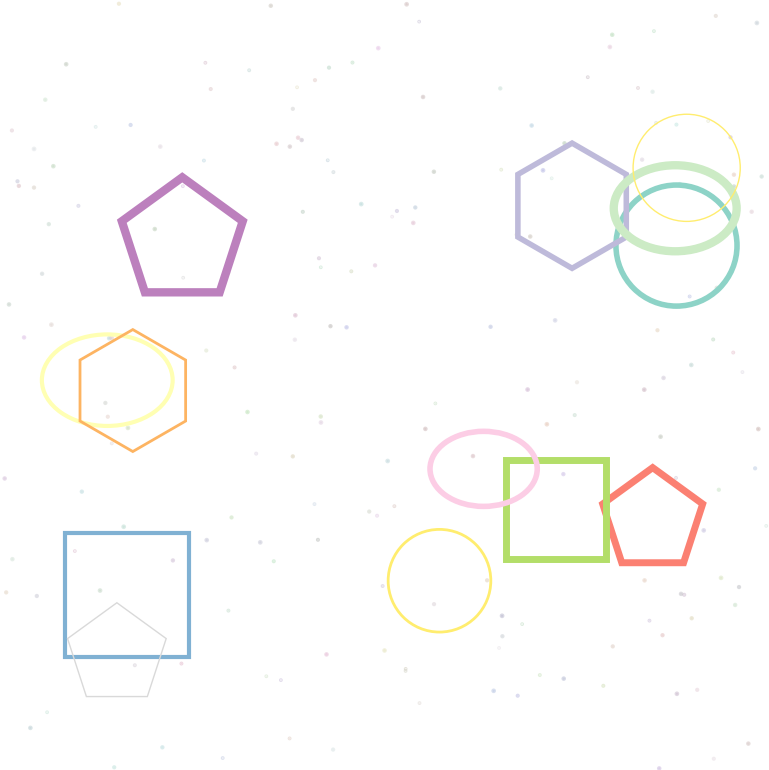[{"shape": "circle", "thickness": 2, "radius": 0.39, "center": [0.879, 0.681]}, {"shape": "oval", "thickness": 1.5, "radius": 0.42, "center": [0.139, 0.506]}, {"shape": "hexagon", "thickness": 2, "radius": 0.41, "center": [0.743, 0.733]}, {"shape": "pentagon", "thickness": 2.5, "radius": 0.34, "center": [0.848, 0.324]}, {"shape": "square", "thickness": 1.5, "radius": 0.4, "center": [0.165, 0.228]}, {"shape": "hexagon", "thickness": 1, "radius": 0.4, "center": [0.172, 0.493]}, {"shape": "square", "thickness": 2.5, "radius": 0.32, "center": [0.722, 0.338]}, {"shape": "oval", "thickness": 2, "radius": 0.35, "center": [0.628, 0.391]}, {"shape": "pentagon", "thickness": 0.5, "radius": 0.34, "center": [0.152, 0.15]}, {"shape": "pentagon", "thickness": 3, "radius": 0.41, "center": [0.237, 0.687]}, {"shape": "oval", "thickness": 3, "radius": 0.4, "center": [0.877, 0.73]}, {"shape": "circle", "thickness": 0.5, "radius": 0.35, "center": [0.892, 0.782]}, {"shape": "circle", "thickness": 1, "radius": 0.33, "center": [0.571, 0.246]}]